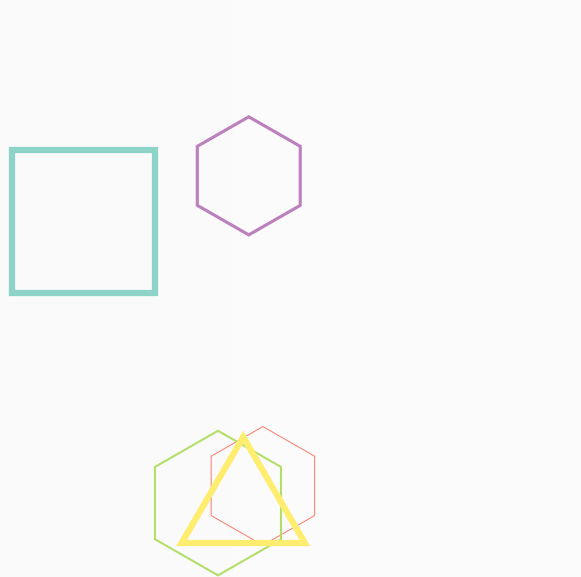[{"shape": "square", "thickness": 3, "radius": 0.62, "center": [0.144, 0.615]}, {"shape": "hexagon", "thickness": 0.5, "radius": 0.51, "center": [0.452, 0.158]}, {"shape": "hexagon", "thickness": 1, "radius": 0.63, "center": [0.375, 0.128]}, {"shape": "hexagon", "thickness": 1.5, "radius": 0.51, "center": [0.428, 0.695]}, {"shape": "triangle", "thickness": 3, "radius": 0.61, "center": [0.418, 0.12]}]